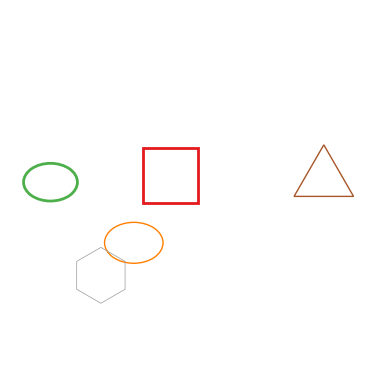[{"shape": "square", "thickness": 2, "radius": 0.36, "center": [0.443, 0.544]}, {"shape": "oval", "thickness": 2, "radius": 0.35, "center": [0.131, 0.527]}, {"shape": "oval", "thickness": 1, "radius": 0.38, "center": [0.348, 0.369]}, {"shape": "triangle", "thickness": 1, "radius": 0.45, "center": [0.841, 0.535]}, {"shape": "hexagon", "thickness": 0.5, "radius": 0.36, "center": [0.262, 0.285]}]